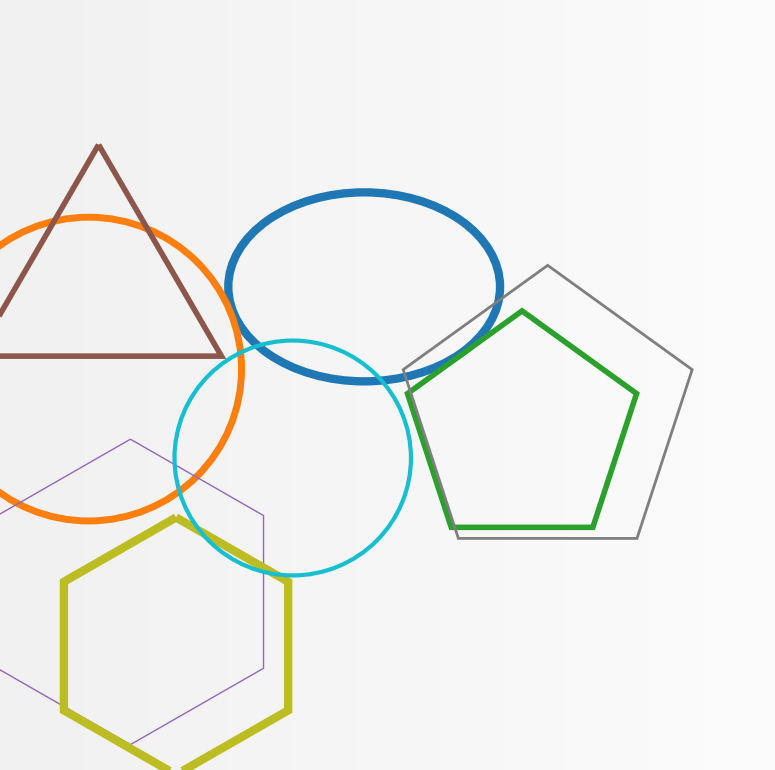[{"shape": "oval", "thickness": 3, "radius": 0.88, "center": [0.47, 0.627]}, {"shape": "circle", "thickness": 2.5, "radius": 0.99, "center": [0.114, 0.521]}, {"shape": "pentagon", "thickness": 2, "radius": 0.78, "center": [0.674, 0.441]}, {"shape": "hexagon", "thickness": 0.5, "radius": 0.99, "center": [0.168, 0.231]}, {"shape": "triangle", "thickness": 2, "radius": 0.92, "center": [0.127, 0.629]}, {"shape": "pentagon", "thickness": 1, "radius": 0.98, "center": [0.707, 0.459]}, {"shape": "hexagon", "thickness": 3, "radius": 0.84, "center": [0.227, 0.161]}, {"shape": "circle", "thickness": 1.5, "radius": 0.76, "center": [0.378, 0.405]}]